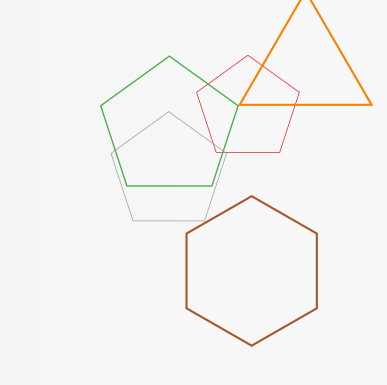[{"shape": "pentagon", "thickness": 0.5, "radius": 0.7, "center": [0.64, 0.717]}, {"shape": "pentagon", "thickness": 1, "radius": 0.93, "center": [0.437, 0.668]}, {"shape": "triangle", "thickness": 1.5, "radius": 0.98, "center": [0.789, 0.826]}, {"shape": "hexagon", "thickness": 1.5, "radius": 0.97, "center": [0.649, 0.296]}, {"shape": "pentagon", "thickness": 0.5, "radius": 0.78, "center": [0.436, 0.553]}]